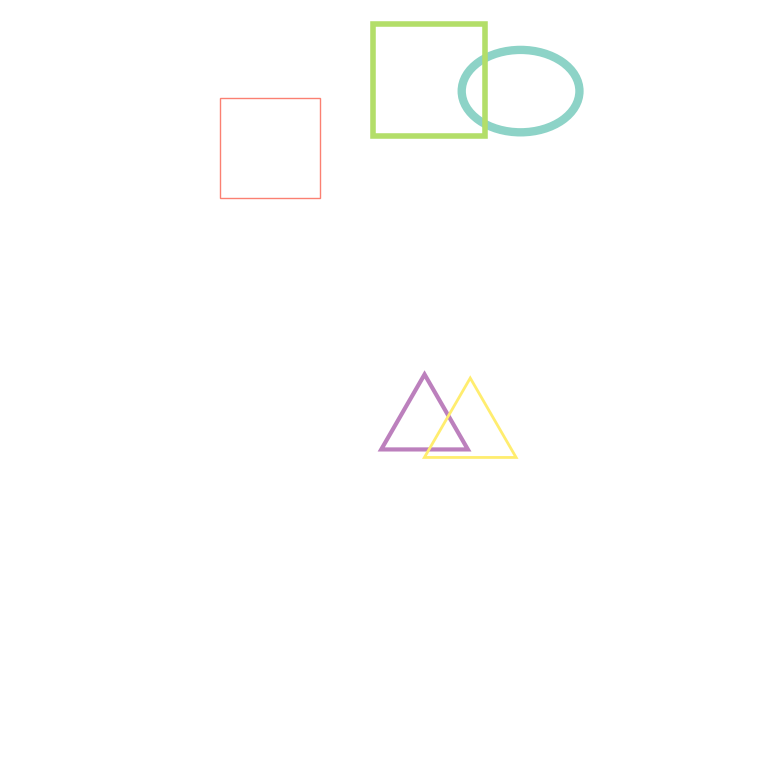[{"shape": "oval", "thickness": 3, "radius": 0.38, "center": [0.676, 0.882]}, {"shape": "square", "thickness": 0.5, "radius": 0.32, "center": [0.351, 0.808]}, {"shape": "square", "thickness": 2, "radius": 0.36, "center": [0.557, 0.896]}, {"shape": "triangle", "thickness": 1.5, "radius": 0.32, "center": [0.551, 0.449]}, {"shape": "triangle", "thickness": 1, "radius": 0.34, "center": [0.611, 0.44]}]